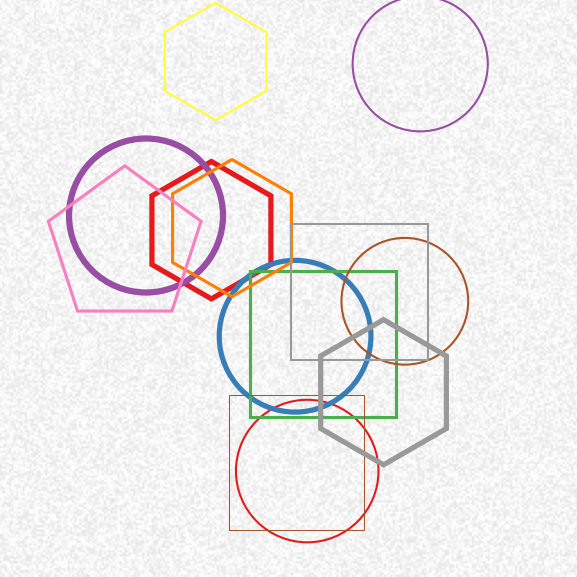[{"shape": "circle", "thickness": 1, "radius": 0.62, "center": [0.532, 0.183]}, {"shape": "hexagon", "thickness": 2.5, "radius": 0.59, "center": [0.366, 0.601]}, {"shape": "circle", "thickness": 2.5, "radius": 0.66, "center": [0.511, 0.417]}, {"shape": "square", "thickness": 1.5, "radius": 0.63, "center": [0.559, 0.404]}, {"shape": "circle", "thickness": 3, "radius": 0.67, "center": [0.253, 0.626]}, {"shape": "circle", "thickness": 1, "radius": 0.59, "center": [0.728, 0.889]}, {"shape": "hexagon", "thickness": 1.5, "radius": 0.59, "center": [0.402, 0.604]}, {"shape": "hexagon", "thickness": 1, "radius": 0.51, "center": [0.373, 0.893]}, {"shape": "circle", "thickness": 1, "radius": 0.55, "center": [0.701, 0.477]}, {"shape": "square", "thickness": 0.5, "radius": 0.58, "center": [0.514, 0.199]}, {"shape": "pentagon", "thickness": 1.5, "radius": 0.69, "center": [0.216, 0.573]}, {"shape": "square", "thickness": 1, "radius": 0.59, "center": [0.623, 0.493]}, {"shape": "hexagon", "thickness": 2.5, "radius": 0.63, "center": [0.664, 0.32]}]